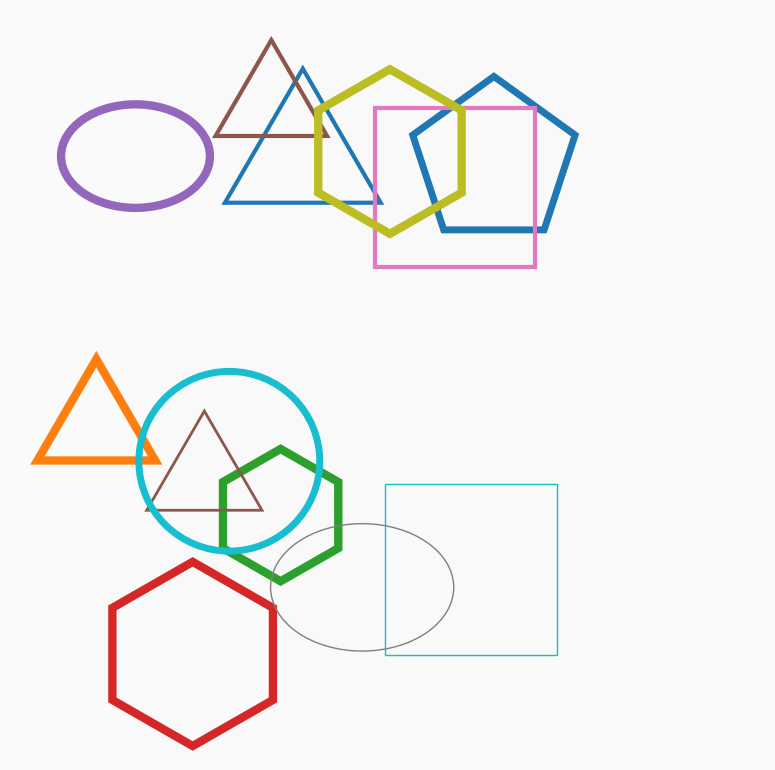[{"shape": "triangle", "thickness": 1.5, "radius": 0.58, "center": [0.391, 0.795]}, {"shape": "pentagon", "thickness": 2.5, "radius": 0.55, "center": [0.637, 0.791]}, {"shape": "triangle", "thickness": 3, "radius": 0.44, "center": [0.124, 0.446]}, {"shape": "hexagon", "thickness": 3, "radius": 0.43, "center": [0.362, 0.331]}, {"shape": "hexagon", "thickness": 3, "radius": 0.6, "center": [0.249, 0.151]}, {"shape": "oval", "thickness": 3, "radius": 0.48, "center": [0.175, 0.797]}, {"shape": "triangle", "thickness": 1.5, "radius": 0.42, "center": [0.35, 0.865]}, {"shape": "triangle", "thickness": 1, "radius": 0.43, "center": [0.264, 0.38]}, {"shape": "square", "thickness": 1.5, "radius": 0.52, "center": [0.587, 0.757]}, {"shape": "oval", "thickness": 0.5, "radius": 0.59, "center": [0.467, 0.237]}, {"shape": "hexagon", "thickness": 3, "radius": 0.53, "center": [0.503, 0.803]}, {"shape": "square", "thickness": 0.5, "radius": 0.55, "center": [0.607, 0.261]}, {"shape": "circle", "thickness": 2.5, "radius": 0.58, "center": [0.296, 0.401]}]